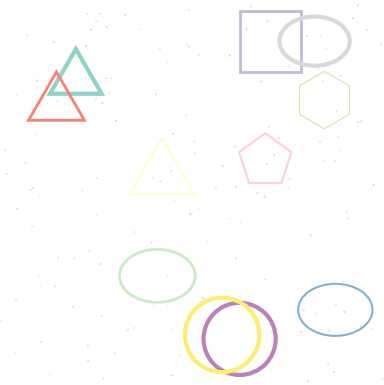[{"shape": "triangle", "thickness": 3, "radius": 0.39, "center": [0.197, 0.795]}, {"shape": "triangle", "thickness": 1, "radius": 0.49, "center": [0.421, 0.544]}, {"shape": "square", "thickness": 2, "radius": 0.39, "center": [0.703, 0.893]}, {"shape": "triangle", "thickness": 2, "radius": 0.42, "center": [0.147, 0.729]}, {"shape": "oval", "thickness": 1.5, "radius": 0.48, "center": [0.871, 0.195]}, {"shape": "hexagon", "thickness": 0.5, "radius": 0.37, "center": [0.843, 0.74]}, {"shape": "pentagon", "thickness": 1.5, "radius": 0.36, "center": [0.689, 0.583]}, {"shape": "oval", "thickness": 3, "radius": 0.46, "center": [0.817, 0.893]}, {"shape": "circle", "thickness": 3, "radius": 0.47, "center": [0.622, 0.12]}, {"shape": "oval", "thickness": 2, "radius": 0.49, "center": [0.409, 0.284]}, {"shape": "circle", "thickness": 3, "radius": 0.48, "center": [0.577, 0.13]}]